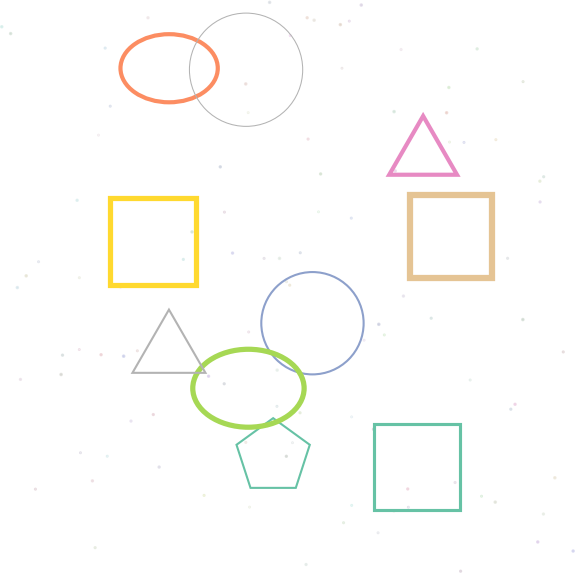[{"shape": "pentagon", "thickness": 1, "radius": 0.33, "center": [0.473, 0.208]}, {"shape": "square", "thickness": 1.5, "radius": 0.37, "center": [0.722, 0.19]}, {"shape": "oval", "thickness": 2, "radius": 0.42, "center": [0.293, 0.881]}, {"shape": "circle", "thickness": 1, "radius": 0.44, "center": [0.541, 0.439]}, {"shape": "triangle", "thickness": 2, "radius": 0.34, "center": [0.733, 0.73]}, {"shape": "oval", "thickness": 2.5, "radius": 0.48, "center": [0.43, 0.327]}, {"shape": "square", "thickness": 2.5, "radius": 0.38, "center": [0.265, 0.581]}, {"shape": "square", "thickness": 3, "radius": 0.36, "center": [0.781, 0.589]}, {"shape": "triangle", "thickness": 1, "radius": 0.36, "center": [0.293, 0.39]}, {"shape": "circle", "thickness": 0.5, "radius": 0.49, "center": [0.426, 0.878]}]